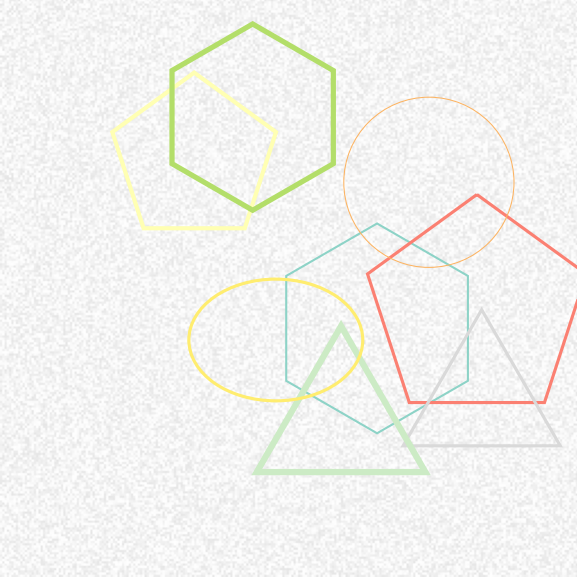[{"shape": "hexagon", "thickness": 1, "radius": 0.91, "center": [0.653, 0.431]}, {"shape": "pentagon", "thickness": 2, "radius": 0.74, "center": [0.336, 0.724]}, {"shape": "pentagon", "thickness": 1.5, "radius": 1.0, "center": [0.826, 0.463]}, {"shape": "circle", "thickness": 0.5, "radius": 0.74, "center": [0.743, 0.683]}, {"shape": "hexagon", "thickness": 2.5, "radius": 0.81, "center": [0.438, 0.796]}, {"shape": "triangle", "thickness": 1.5, "radius": 0.79, "center": [0.834, 0.306]}, {"shape": "triangle", "thickness": 3, "radius": 0.84, "center": [0.591, 0.266]}, {"shape": "oval", "thickness": 1.5, "radius": 0.75, "center": [0.478, 0.41]}]